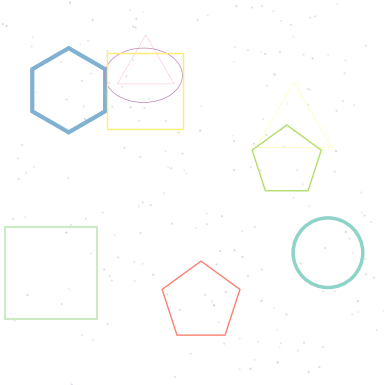[{"shape": "circle", "thickness": 2.5, "radius": 0.45, "center": [0.852, 0.344]}, {"shape": "triangle", "thickness": 0.5, "radius": 0.57, "center": [0.764, 0.673]}, {"shape": "pentagon", "thickness": 1, "radius": 0.53, "center": [0.522, 0.215]}, {"shape": "hexagon", "thickness": 3, "radius": 0.55, "center": [0.178, 0.766]}, {"shape": "pentagon", "thickness": 1, "radius": 0.47, "center": [0.745, 0.581]}, {"shape": "triangle", "thickness": 0.5, "radius": 0.42, "center": [0.379, 0.825]}, {"shape": "oval", "thickness": 0.5, "radius": 0.5, "center": [0.373, 0.804]}, {"shape": "square", "thickness": 1.5, "radius": 0.6, "center": [0.134, 0.292]}, {"shape": "square", "thickness": 1, "radius": 0.5, "center": [0.376, 0.763]}]